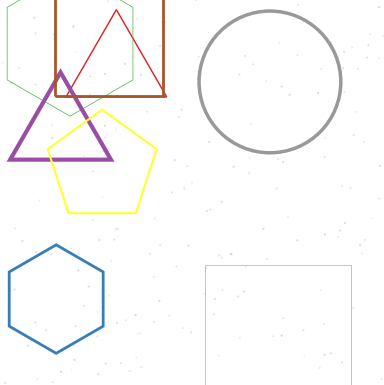[{"shape": "triangle", "thickness": 1, "radius": 0.75, "center": [0.302, 0.824]}, {"shape": "hexagon", "thickness": 2, "radius": 0.7, "center": [0.146, 0.223]}, {"shape": "hexagon", "thickness": 0.5, "radius": 0.94, "center": [0.182, 0.887]}, {"shape": "triangle", "thickness": 3, "radius": 0.76, "center": [0.157, 0.661]}, {"shape": "pentagon", "thickness": 1.5, "radius": 0.74, "center": [0.265, 0.567]}, {"shape": "square", "thickness": 2, "radius": 0.7, "center": [0.284, 0.891]}, {"shape": "square", "thickness": 0.5, "radius": 0.95, "center": [0.721, 0.122]}, {"shape": "circle", "thickness": 2.5, "radius": 0.92, "center": [0.701, 0.787]}]